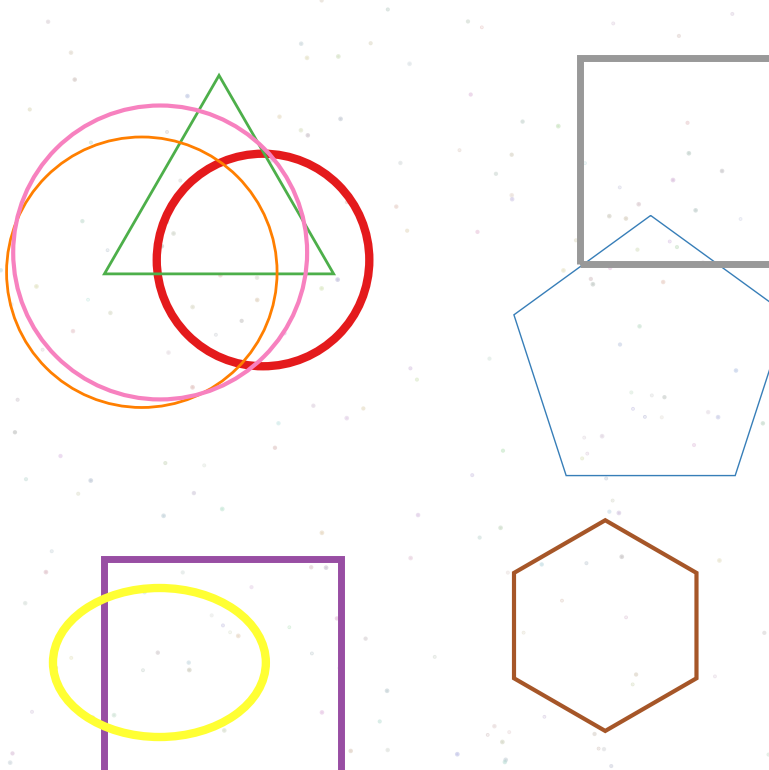[{"shape": "circle", "thickness": 3, "radius": 0.69, "center": [0.342, 0.662]}, {"shape": "pentagon", "thickness": 0.5, "radius": 0.93, "center": [0.845, 0.533]}, {"shape": "triangle", "thickness": 1, "radius": 0.86, "center": [0.284, 0.73]}, {"shape": "square", "thickness": 2.5, "radius": 0.77, "center": [0.289, 0.12]}, {"shape": "circle", "thickness": 1, "radius": 0.88, "center": [0.184, 0.646]}, {"shape": "oval", "thickness": 3, "radius": 0.69, "center": [0.207, 0.14]}, {"shape": "hexagon", "thickness": 1.5, "radius": 0.68, "center": [0.786, 0.188]}, {"shape": "circle", "thickness": 1.5, "radius": 0.95, "center": [0.208, 0.672]}, {"shape": "square", "thickness": 2.5, "radius": 0.67, "center": [0.887, 0.791]}]